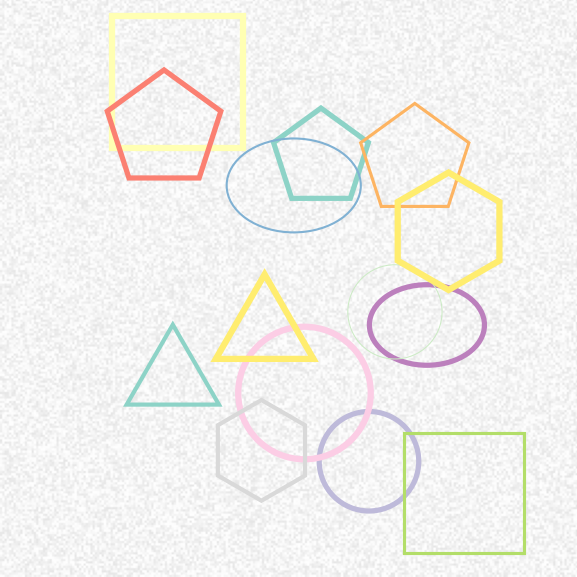[{"shape": "pentagon", "thickness": 2.5, "radius": 0.43, "center": [0.556, 0.726]}, {"shape": "triangle", "thickness": 2, "radius": 0.46, "center": [0.299, 0.345]}, {"shape": "square", "thickness": 3, "radius": 0.57, "center": [0.308, 0.857]}, {"shape": "circle", "thickness": 2.5, "radius": 0.43, "center": [0.639, 0.2]}, {"shape": "pentagon", "thickness": 2.5, "radius": 0.52, "center": [0.284, 0.775]}, {"shape": "oval", "thickness": 1, "radius": 0.58, "center": [0.509, 0.678]}, {"shape": "pentagon", "thickness": 1.5, "radius": 0.49, "center": [0.718, 0.721]}, {"shape": "square", "thickness": 1.5, "radius": 0.52, "center": [0.804, 0.145]}, {"shape": "circle", "thickness": 3, "radius": 0.57, "center": [0.527, 0.319]}, {"shape": "hexagon", "thickness": 2, "radius": 0.44, "center": [0.453, 0.219]}, {"shape": "oval", "thickness": 2.5, "radius": 0.5, "center": [0.739, 0.436]}, {"shape": "circle", "thickness": 0.5, "radius": 0.41, "center": [0.684, 0.459]}, {"shape": "triangle", "thickness": 3, "radius": 0.49, "center": [0.458, 0.426]}, {"shape": "hexagon", "thickness": 3, "radius": 0.51, "center": [0.777, 0.599]}]